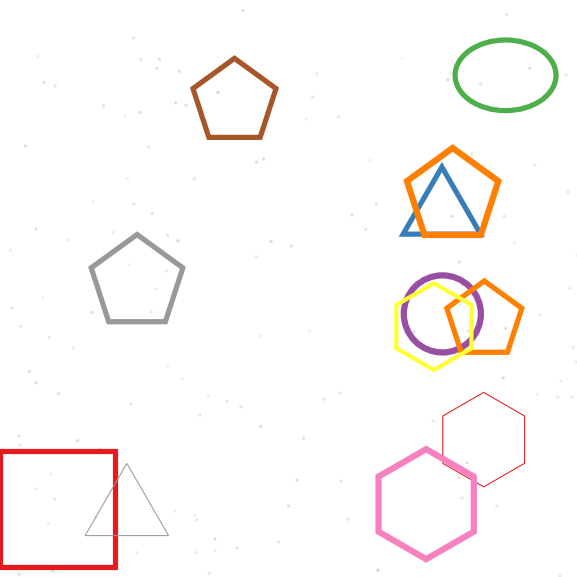[{"shape": "hexagon", "thickness": 0.5, "radius": 0.41, "center": [0.838, 0.238]}, {"shape": "square", "thickness": 2.5, "radius": 0.5, "center": [0.1, 0.118]}, {"shape": "triangle", "thickness": 2.5, "radius": 0.39, "center": [0.765, 0.632]}, {"shape": "oval", "thickness": 2.5, "radius": 0.44, "center": [0.875, 0.869]}, {"shape": "circle", "thickness": 3, "radius": 0.33, "center": [0.766, 0.456]}, {"shape": "pentagon", "thickness": 2.5, "radius": 0.34, "center": [0.839, 0.444]}, {"shape": "pentagon", "thickness": 3, "radius": 0.42, "center": [0.784, 0.66]}, {"shape": "hexagon", "thickness": 2, "radius": 0.38, "center": [0.751, 0.434]}, {"shape": "pentagon", "thickness": 2.5, "radius": 0.38, "center": [0.406, 0.822]}, {"shape": "hexagon", "thickness": 3, "radius": 0.48, "center": [0.738, 0.126]}, {"shape": "triangle", "thickness": 0.5, "radius": 0.42, "center": [0.22, 0.113]}, {"shape": "pentagon", "thickness": 2.5, "radius": 0.42, "center": [0.237, 0.51]}]